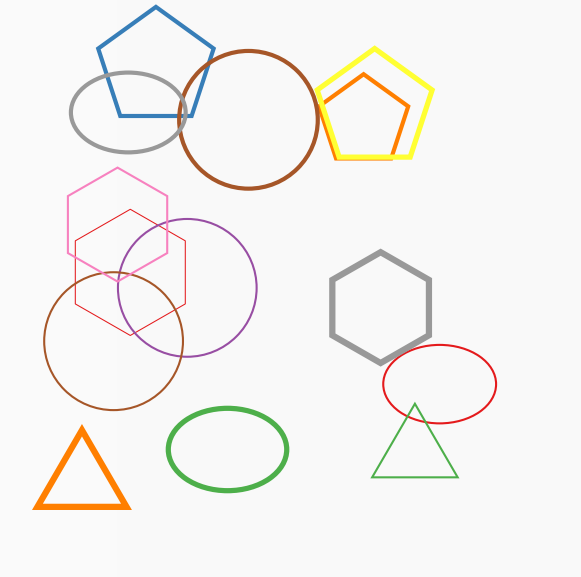[{"shape": "hexagon", "thickness": 0.5, "radius": 0.55, "center": [0.224, 0.527]}, {"shape": "oval", "thickness": 1, "radius": 0.49, "center": [0.756, 0.334]}, {"shape": "pentagon", "thickness": 2, "radius": 0.52, "center": [0.268, 0.883]}, {"shape": "triangle", "thickness": 1, "radius": 0.42, "center": [0.714, 0.215]}, {"shape": "oval", "thickness": 2.5, "radius": 0.51, "center": [0.391, 0.221]}, {"shape": "circle", "thickness": 1, "radius": 0.6, "center": [0.322, 0.501]}, {"shape": "pentagon", "thickness": 2, "radius": 0.4, "center": [0.626, 0.79]}, {"shape": "triangle", "thickness": 3, "radius": 0.44, "center": [0.141, 0.166]}, {"shape": "pentagon", "thickness": 2.5, "radius": 0.52, "center": [0.645, 0.811]}, {"shape": "circle", "thickness": 2, "radius": 0.6, "center": [0.427, 0.792]}, {"shape": "circle", "thickness": 1, "radius": 0.6, "center": [0.195, 0.408]}, {"shape": "hexagon", "thickness": 1, "radius": 0.49, "center": [0.202, 0.61]}, {"shape": "oval", "thickness": 2, "radius": 0.49, "center": [0.221, 0.804]}, {"shape": "hexagon", "thickness": 3, "radius": 0.48, "center": [0.655, 0.466]}]